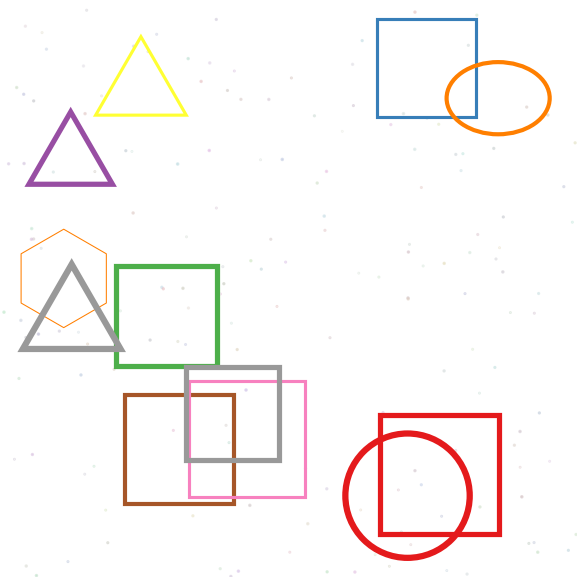[{"shape": "square", "thickness": 2.5, "radius": 0.51, "center": [0.761, 0.177]}, {"shape": "circle", "thickness": 3, "radius": 0.54, "center": [0.706, 0.141]}, {"shape": "square", "thickness": 1.5, "radius": 0.43, "center": [0.738, 0.882]}, {"shape": "square", "thickness": 2.5, "radius": 0.44, "center": [0.288, 0.452]}, {"shape": "triangle", "thickness": 2.5, "radius": 0.42, "center": [0.122, 0.722]}, {"shape": "oval", "thickness": 2, "radius": 0.45, "center": [0.863, 0.829]}, {"shape": "hexagon", "thickness": 0.5, "radius": 0.43, "center": [0.11, 0.517]}, {"shape": "triangle", "thickness": 1.5, "radius": 0.45, "center": [0.244, 0.845]}, {"shape": "square", "thickness": 2, "radius": 0.47, "center": [0.311, 0.221]}, {"shape": "square", "thickness": 1.5, "radius": 0.5, "center": [0.428, 0.239]}, {"shape": "triangle", "thickness": 3, "radius": 0.49, "center": [0.124, 0.444]}, {"shape": "square", "thickness": 2.5, "radius": 0.4, "center": [0.402, 0.283]}]